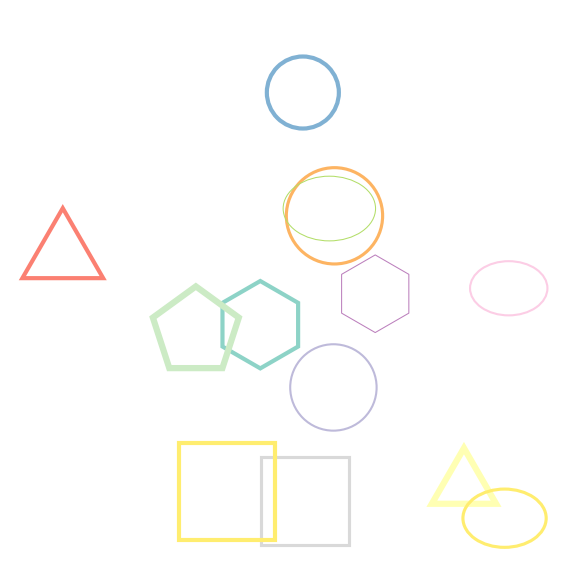[{"shape": "hexagon", "thickness": 2, "radius": 0.38, "center": [0.451, 0.437]}, {"shape": "triangle", "thickness": 3, "radius": 0.32, "center": [0.803, 0.159]}, {"shape": "circle", "thickness": 1, "radius": 0.37, "center": [0.577, 0.328]}, {"shape": "triangle", "thickness": 2, "radius": 0.4, "center": [0.109, 0.558]}, {"shape": "circle", "thickness": 2, "radius": 0.31, "center": [0.524, 0.839]}, {"shape": "circle", "thickness": 1.5, "radius": 0.42, "center": [0.579, 0.625]}, {"shape": "oval", "thickness": 0.5, "radius": 0.4, "center": [0.57, 0.638]}, {"shape": "oval", "thickness": 1, "radius": 0.34, "center": [0.881, 0.5]}, {"shape": "square", "thickness": 1.5, "radius": 0.38, "center": [0.527, 0.131]}, {"shape": "hexagon", "thickness": 0.5, "radius": 0.34, "center": [0.65, 0.49]}, {"shape": "pentagon", "thickness": 3, "radius": 0.39, "center": [0.339, 0.425]}, {"shape": "oval", "thickness": 1.5, "radius": 0.36, "center": [0.874, 0.102]}, {"shape": "square", "thickness": 2, "radius": 0.42, "center": [0.393, 0.148]}]